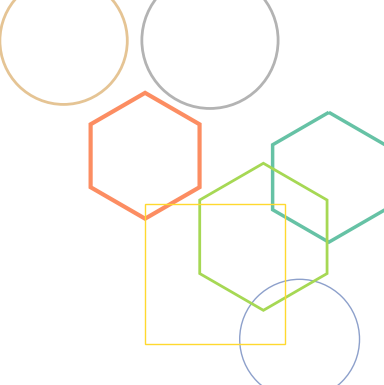[{"shape": "hexagon", "thickness": 2.5, "radius": 0.84, "center": [0.854, 0.54]}, {"shape": "hexagon", "thickness": 3, "radius": 0.82, "center": [0.377, 0.595]}, {"shape": "circle", "thickness": 1, "radius": 0.78, "center": [0.778, 0.119]}, {"shape": "hexagon", "thickness": 2, "radius": 0.95, "center": [0.684, 0.385]}, {"shape": "square", "thickness": 1, "radius": 0.91, "center": [0.558, 0.289]}, {"shape": "circle", "thickness": 2, "radius": 0.83, "center": [0.165, 0.894]}, {"shape": "circle", "thickness": 2, "radius": 0.88, "center": [0.545, 0.895]}]